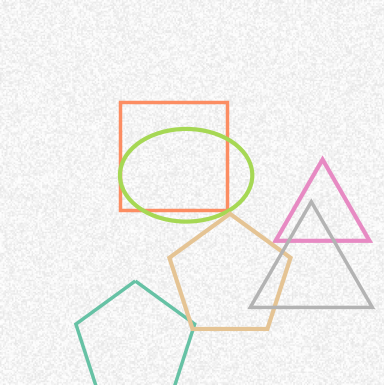[{"shape": "pentagon", "thickness": 2.5, "radius": 0.81, "center": [0.351, 0.108]}, {"shape": "square", "thickness": 2.5, "radius": 0.7, "center": [0.451, 0.595]}, {"shape": "triangle", "thickness": 3, "radius": 0.7, "center": [0.838, 0.445]}, {"shape": "oval", "thickness": 3, "radius": 0.86, "center": [0.483, 0.545]}, {"shape": "pentagon", "thickness": 3, "radius": 0.83, "center": [0.597, 0.279]}, {"shape": "triangle", "thickness": 2.5, "radius": 0.92, "center": [0.809, 0.293]}]